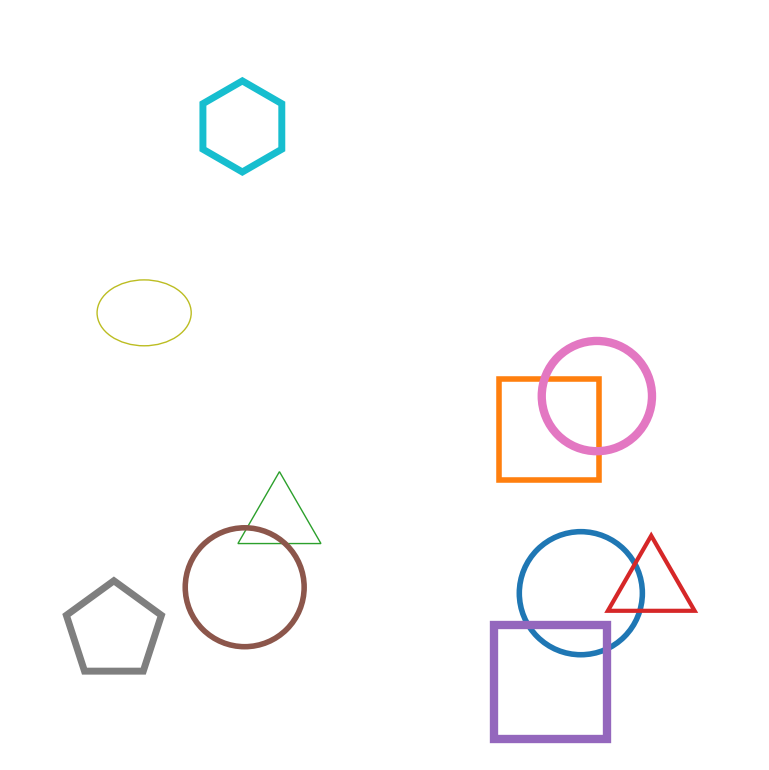[{"shape": "circle", "thickness": 2, "radius": 0.4, "center": [0.754, 0.23]}, {"shape": "square", "thickness": 2, "radius": 0.33, "center": [0.713, 0.442]}, {"shape": "triangle", "thickness": 0.5, "radius": 0.31, "center": [0.363, 0.325]}, {"shape": "triangle", "thickness": 1.5, "radius": 0.33, "center": [0.846, 0.239]}, {"shape": "square", "thickness": 3, "radius": 0.37, "center": [0.715, 0.115]}, {"shape": "circle", "thickness": 2, "radius": 0.39, "center": [0.318, 0.237]}, {"shape": "circle", "thickness": 3, "radius": 0.36, "center": [0.775, 0.486]}, {"shape": "pentagon", "thickness": 2.5, "radius": 0.32, "center": [0.148, 0.181]}, {"shape": "oval", "thickness": 0.5, "radius": 0.31, "center": [0.187, 0.594]}, {"shape": "hexagon", "thickness": 2.5, "radius": 0.3, "center": [0.315, 0.836]}]